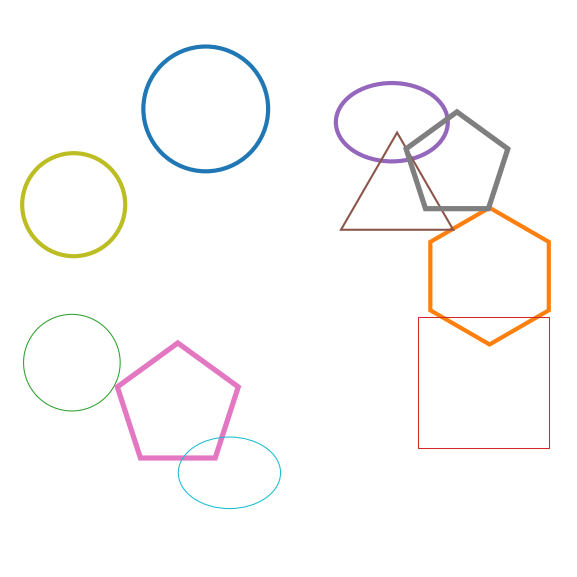[{"shape": "circle", "thickness": 2, "radius": 0.54, "center": [0.356, 0.811]}, {"shape": "hexagon", "thickness": 2, "radius": 0.59, "center": [0.848, 0.521]}, {"shape": "circle", "thickness": 0.5, "radius": 0.42, "center": [0.124, 0.371]}, {"shape": "square", "thickness": 0.5, "radius": 0.57, "center": [0.838, 0.337]}, {"shape": "oval", "thickness": 2, "radius": 0.48, "center": [0.678, 0.788]}, {"shape": "triangle", "thickness": 1, "radius": 0.56, "center": [0.688, 0.657]}, {"shape": "pentagon", "thickness": 2.5, "radius": 0.55, "center": [0.308, 0.295]}, {"shape": "pentagon", "thickness": 2.5, "radius": 0.46, "center": [0.791, 0.713]}, {"shape": "circle", "thickness": 2, "radius": 0.45, "center": [0.128, 0.645]}, {"shape": "oval", "thickness": 0.5, "radius": 0.44, "center": [0.397, 0.18]}]